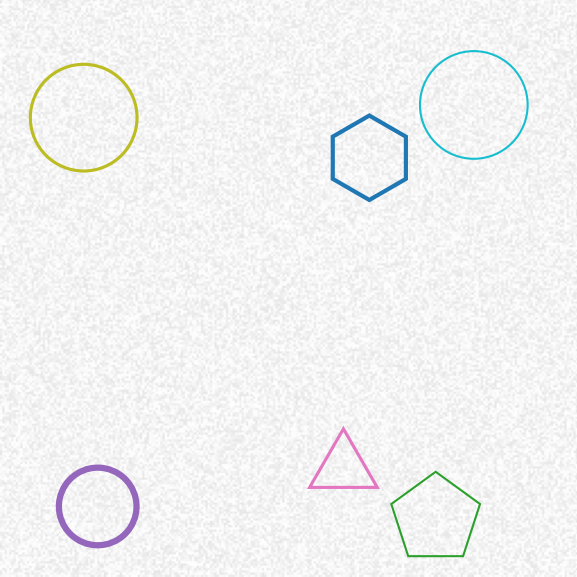[{"shape": "hexagon", "thickness": 2, "radius": 0.37, "center": [0.64, 0.726]}, {"shape": "pentagon", "thickness": 1, "radius": 0.4, "center": [0.754, 0.101]}, {"shape": "circle", "thickness": 3, "radius": 0.34, "center": [0.169, 0.122]}, {"shape": "triangle", "thickness": 1.5, "radius": 0.34, "center": [0.595, 0.189]}, {"shape": "circle", "thickness": 1.5, "radius": 0.46, "center": [0.145, 0.795]}, {"shape": "circle", "thickness": 1, "radius": 0.47, "center": [0.82, 0.817]}]